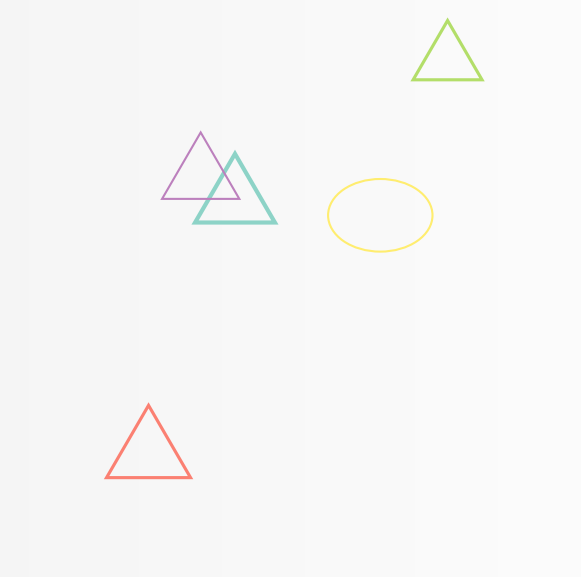[{"shape": "triangle", "thickness": 2, "radius": 0.4, "center": [0.404, 0.653]}, {"shape": "triangle", "thickness": 1.5, "radius": 0.42, "center": [0.256, 0.214]}, {"shape": "triangle", "thickness": 1.5, "radius": 0.34, "center": [0.77, 0.895]}, {"shape": "triangle", "thickness": 1, "radius": 0.38, "center": [0.345, 0.693]}, {"shape": "oval", "thickness": 1, "radius": 0.45, "center": [0.654, 0.626]}]